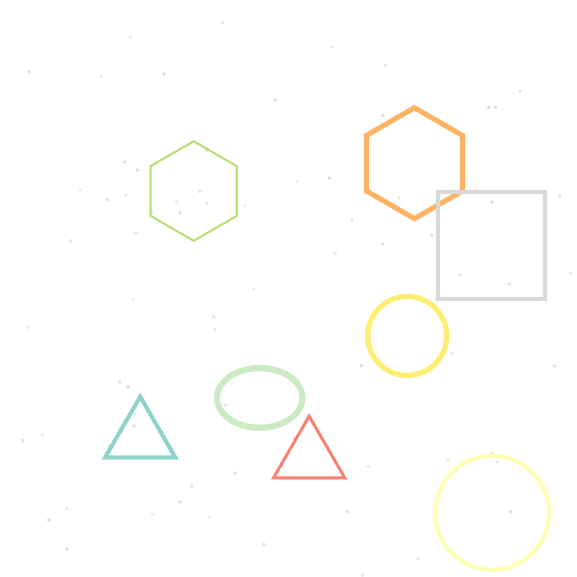[{"shape": "triangle", "thickness": 2, "radius": 0.35, "center": [0.243, 0.242]}, {"shape": "circle", "thickness": 2, "radius": 0.49, "center": [0.852, 0.111]}, {"shape": "triangle", "thickness": 1.5, "radius": 0.36, "center": [0.535, 0.207]}, {"shape": "hexagon", "thickness": 2.5, "radius": 0.48, "center": [0.718, 0.717]}, {"shape": "hexagon", "thickness": 1, "radius": 0.43, "center": [0.335, 0.668]}, {"shape": "square", "thickness": 2, "radius": 0.46, "center": [0.851, 0.574]}, {"shape": "oval", "thickness": 3, "radius": 0.37, "center": [0.45, 0.31]}, {"shape": "circle", "thickness": 2.5, "radius": 0.34, "center": [0.705, 0.417]}]